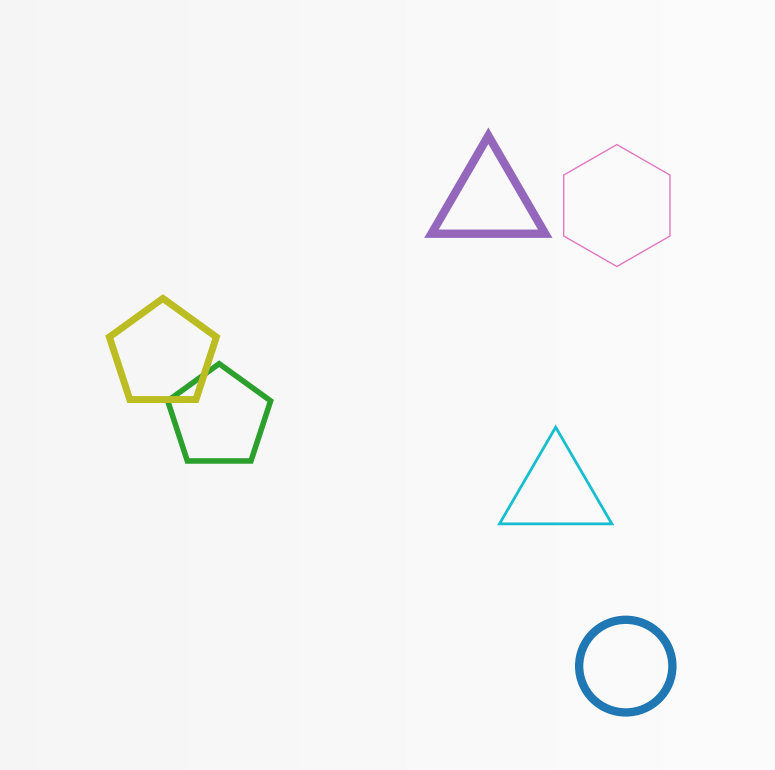[{"shape": "circle", "thickness": 3, "radius": 0.3, "center": [0.807, 0.135]}, {"shape": "pentagon", "thickness": 2, "radius": 0.35, "center": [0.283, 0.458]}, {"shape": "triangle", "thickness": 3, "radius": 0.42, "center": [0.63, 0.739]}, {"shape": "hexagon", "thickness": 0.5, "radius": 0.4, "center": [0.796, 0.733]}, {"shape": "pentagon", "thickness": 2.5, "radius": 0.36, "center": [0.21, 0.54]}, {"shape": "triangle", "thickness": 1, "radius": 0.42, "center": [0.717, 0.362]}]